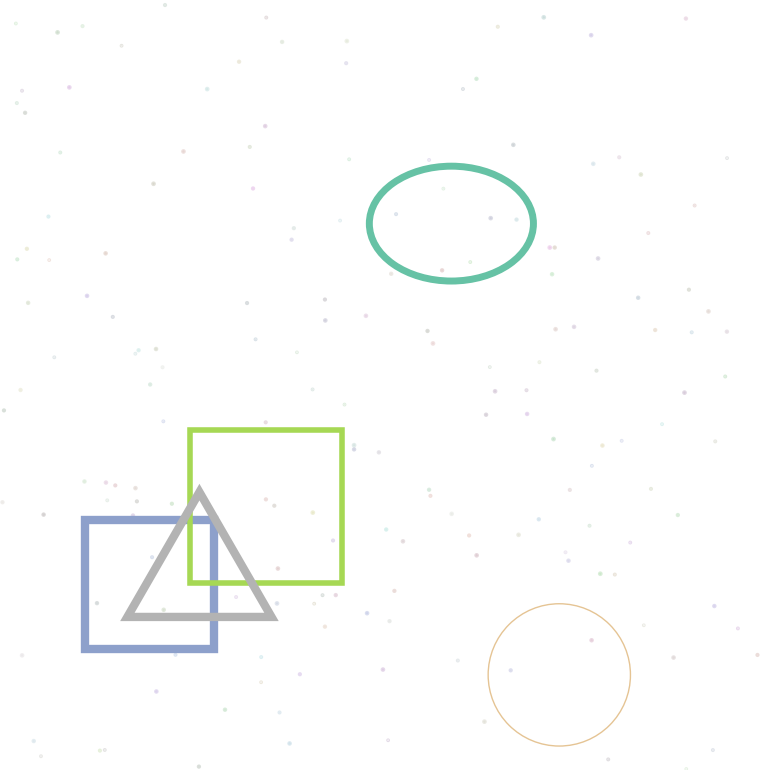[{"shape": "oval", "thickness": 2.5, "radius": 0.53, "center": [0.586, 0.71]}, {"shape": "square", "thickness": 3, "radius": 0.42, "center": [0.194, 0.241]}, {"shape": "square", "thickness": 2, "radius": 0.5, "center": [0.346, 0.342]}, {"shape": "circle", "thickness": 0.5, "radius": 0.46, "center": [0.726, 0.124]}, {"shape": "triangle", "thickness": 3, "radius": 0.54, "center": [0.259, 0.253]}]